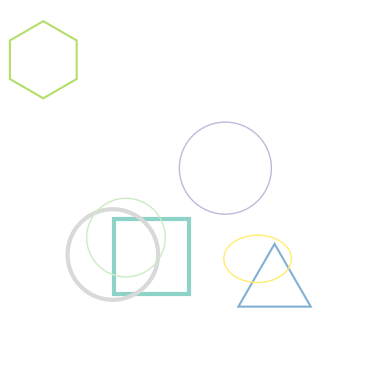[{"shape": "square", "thickness": 3, "radius": 0.49, "center": [0.393, 0.334]}, {"shape": "circle", "thickness": 1, "radius": 0.6, "center": [0.585, 0.563]}, {"shape": "triangle", "thickness": 1.5, "radius": 0.54, "center": [0.713, 0.258]}, {"shape": "hexagon", "thickness": 1.5, "radius": 0.5, "center": [0.112, 0.845]}, {"shape": "circle", "thickness": 3, "radius": 0.59, "center": [0.293, 0.339]}, {"shape": "circle", "thickness": 1, "radius": 0.51, "center": [0.327, 0.383]}, {"shape": "oval", "thickness": 1, "radius": 0.44, "center": [0.669, 0.328]}]